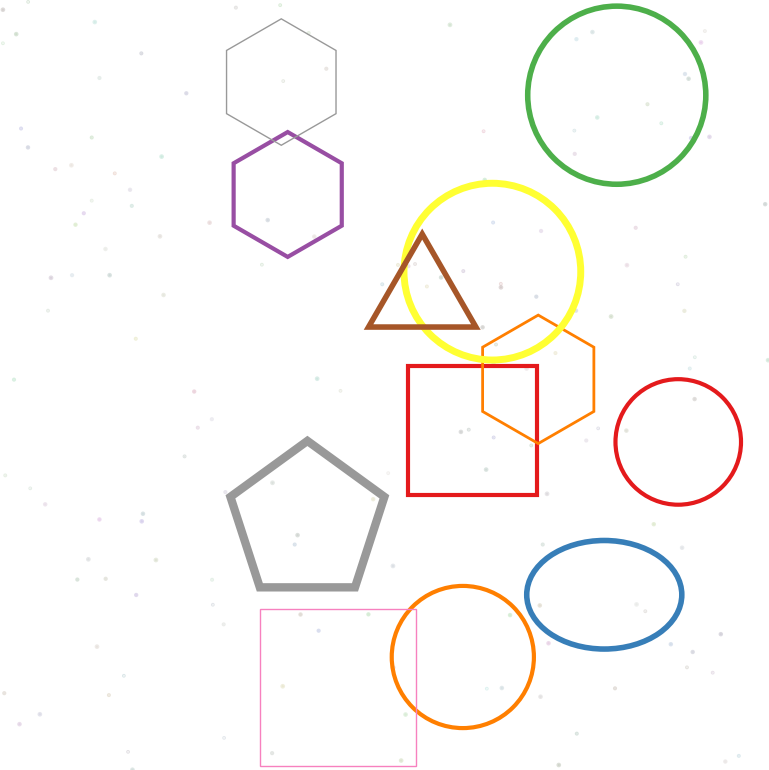[{"shape": "square", "thickness": 1.5, "radius": 0.42, "center": [0.614, 0.441]}, {"shape": "circle", "thickness": 1.5, "radius": 0.41, "center": [0.881, 0.426]}, {"shape": "oval", "thickness": 2, "radius": 0.5, "center": [0.785, 0.228]}, {"shape": "circle", "thickness": 2, "radius": 0.58, "center": [0.801, 0.876]}, {"shape": "hexagon", "thickness": 1.5, "radius": 0.41, "center": [0.374, 0.747]}, {"shape": "circle", "thickness": 1.5, "radius": 0.46, "center": [0.601, 0.147]}, {"shape": "hexagon", "thickness": 1, "radius": 0.42, "center": [0.699, 0.507]}, {"shape": "circle", "thickness": 2.5, "radius": 0.57, "center": [0.639, 0.647]}, {"shape": "triangle", "thickness": 2, "radius": 0.4, "center": [0.548, 0.616]}, {"shape": "square", "thickness": 0.5, "radius": 0.51, "center": [0.439, 0.107]}, {"shape": "pentagon", "thickness": 3, "radius": 0.53, "center": [0.399, 0.322]}, {"shape": "hexagon", "thickness": 0.5, "radius": 0.41, "center": [0.365, 0.893]}]